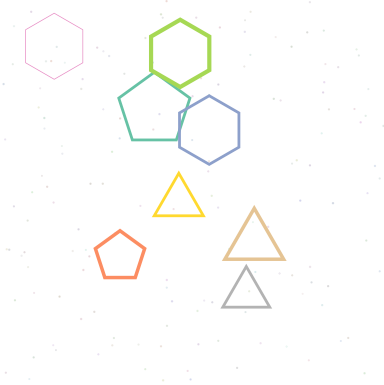[{"shape": "pentagon", "thickness": 2, "radius": 0.49, "center": [0.401, 0.715]}, {"shape": "pentagon", "thickness": 2.5, "radius": 0.34, "center": [0.312, 0.333]}, {"shape": "hexagon", "thickness": 2, "radius": 0.45, "center": [0.543, 0.662]}, {"shape": "hexagon", "thickness": 0.5, "radius": 0.43, "center": [0.141, 0.88]}, {"shape": "hexagon", "thickness": 3, "radius": 0.44, "center": [0.468, 0.861]}, {"shape": "triangle", "thickness": 2, "radius": 0.37, "center": [0.464, 0.476]}, {"shape": "triangle", "thickness": 2.5, "radius": 0.44, "center": [0.66, 0.371]}, {"shape": "triangle", "thickness": 2, "radius": 0.35, "center": [0.64, 0.237]}]